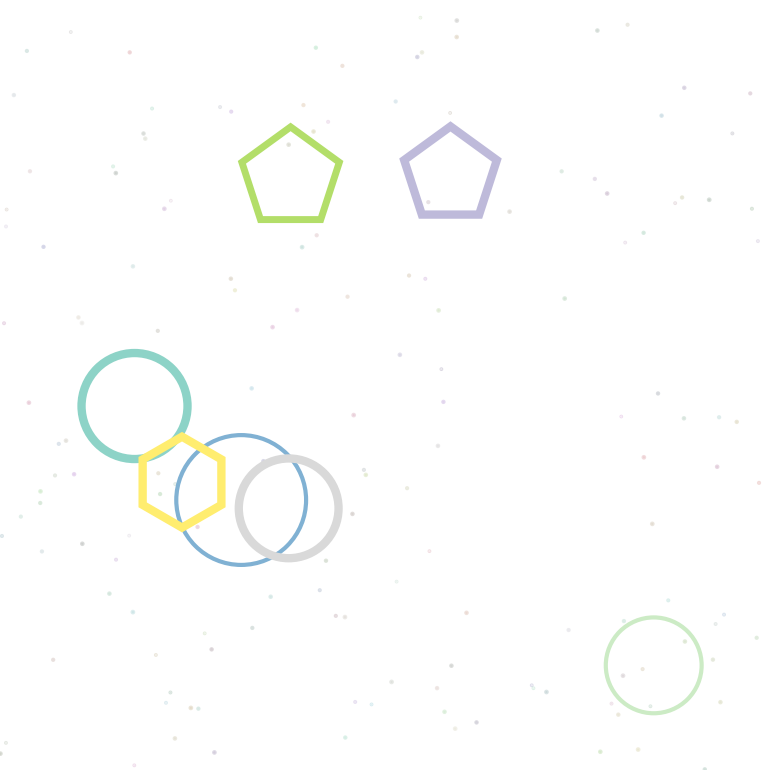[{"shape": "circle", "thickness": 3, "radius": 0.34, "center": [0.175, 0.473]}, {"shape": "pentagon", "thickness": 3, "radius": 0.32, "center": [0.585, 0.773]}, {"shape": "circle", "thickness": 1.5, "radius": 0.42, "center": [0.313, 0.351]}, {"shape": "pentagon", "thickness": 2.5, "radius": 0.33, "center": [0.377, 0.769]}, {"shape": "circle", "thickness": 3, "radius": 0.32, "center": [0.375, 0.34]}, {"shape": "circle", "thickness": 1.5, "radius": 0.31, "center": [0.849, 0.136]}, {"shape": "hexagon", "thickness": 3, "radius": 0.3, "center": [0.236, 0.374]}]